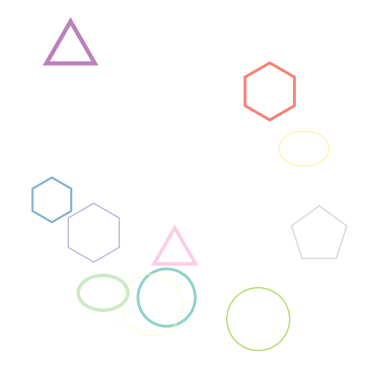[{"shape": "circle", "thickness": 2, "radius": 0.37, "center": [0.433, 0.227]}, {"shape": "circle", "thickness": 0.5, "radius": 0.4, "center": [0.394, 0.208]}, {"shape": "hexagon", "thickness": 1, "radius": 0.38, "center": [0.244, 0.396]}, {"shape": "hexagon", "thickness": 2, "radius": 0.37, "center": [0.701, 0.763]}, {"shape": "hexagon", "thickness": 1.5, "radius": 0.29, "center": [0.135, 0.481]}, {"shape": "circle", "thickness": 1, "radius": 0.41, "center": [0.671, 0.171]}, {"shape": "triangle", "thickness": 2.5, "radius": 0.31, "center": [0.454, 0.346]}, {"shape": "pentagon", "thickness": 1, "radius": 0.38, "center": [0.829, 0.39]}, {"shape": "triangle", "thickness": 3, "radius": 0.36, "center": [0.183, 0.872]}, {"shape": "oval", "thickness": 2.5, "radius": 0.32, "center": [0.268, 0.239]}, {"shape": "oval", "thickness": 0.5, "radius": 0.32, "center": [0.79, 0.614]}]